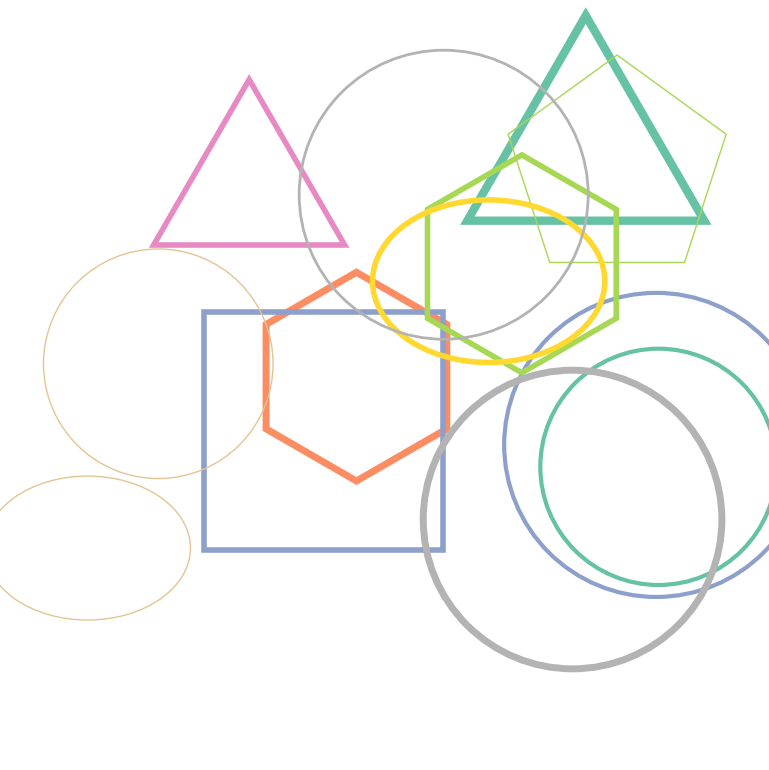[{"shape": "circle", "thickness": 1.5, "radius": 0.77, "center": [0.855, 0.394]}, {"shape": "triangle", "thickness": 3, "radius": 0.89, "center": [0.761, 0.802]}, {"shape": "hexagon", "thickness": 2.5, "radius": 0.68, "center": [0.463, 0.511]}, {"shape": "circle", "thickness": 1.5, "radius": 0.99, "center": [0.852, 0.422]}, {"shape": "square", "thickness": 2, "radius": 0.77, "center": [0.42, 0.44]}, {"shape": "triangle", "thickness": 2, "radius": 0.72, "center": [0.324, 0.753]}, {"shape": "hexagon", "thickness": 2, "radius": 0.71, "center": [0.678, 0.657]}, {"shape": "pentagon", "thickness": 0.5, "radius": 0.74, "center": [0.801, 0.78]}, {"shape": "oval", "thickness": 2, "radius": 0.75, "center": [0.635, 0.635]}, {"shape": "oval", "thickness": 0.5, "radius": 0.67, "center": [0.114, 0.288]}, {"shape": "circle", "thickness": 0.5, "radius": 0.75, "center": [0.206, 0.528]}, {"shape": "circle", "thickness": 2.5, "radius": 0.97, "center": [0.744, 0.325]}, {"shape": "circle", "thickness": 1, "radius": 0.94, "center": [0.576, 0.747]}]